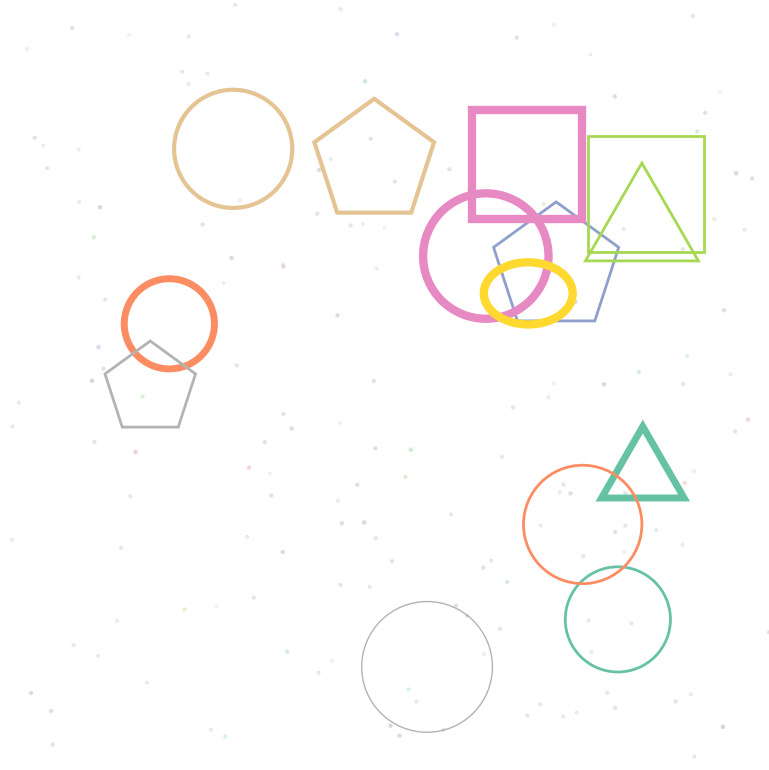[{"shape": "circle", "thickness": 1, "radius": 0.34, "center": [0.802, 0.196]}, {"shape": "triangle", "thickness": 2.5, "radius": 0.31, "center": [0.835, 0.384]}, {"shape": "circle", "thickness": 1, "radius": 0.38, "center": [0.757, 0.319]}, {"shape": "circle", "thickness": 2.5, "radius": 0.29, "center": [0.22, 0.579]}, {"shape": "pentagon", "thickness": 1, "radius": 0.43, "center": [0.722, 0.652]}, {"shape": "square", "thickness": 3, "radius": 0.36, "center": [0.684, 0.787]}, {"shape": "circle", "thickness": 3, "radius": 0.41, "center": [0.631, 0.667]}, {"shape": "square", "thickness": 1, "radius": 0.38, "center": [0.839, 0.748]}, {"shape": "triangle", "thickness": 1, "radius": 0.42, "center": [0.834, 0.704]}, {"shape": "oval", "thickness": 3, "radius": 0.29, "center": [0.686, 0.619]}, {"shape": "circle", "thickness": 1.5, "radius": 0.38, "center": [0.303, 0.807]}, {"shape": "pentagon", "thickness": 1.5, "radius": 0.41, "center": [0.486, 0.79]}, {"shape": "circle", "thickness": 0.5, "radius": 0.42, "center": [0.555, 0.134]}, {"shape": "pentagon", "thickness": 1, "radius": 0.31, "center": [0.195, 0.495]}]